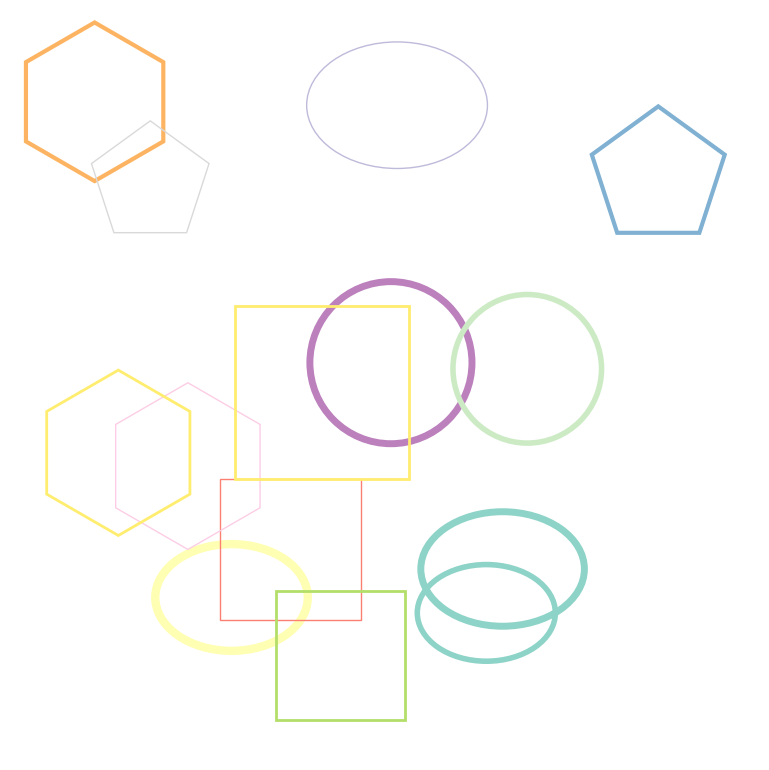[{"shape": "oval", "thickness": 2, "radius": 0.45, "center": [0.632, 0.204]}, {"shape": "oval", "thickness": 2.5, "radius": 0.53, "center": [0.653, 0.261]}, {"shape": "oval", "thickness": 3, "radius": 0.5, "center": [0.301, 0.224]}, {"shape": "oval", "thickness": 0.5, "radius": 0.59, "center": [0.516, 0.863]}, {"shape": "square", "thickness": 0.5, "radius": 0.46, "center": [0.377, 0.286]}, {"shape": "pentagon", "thickness": 1.5, "radius": 0.45, "center": [0.855, 0.771]}, {"shape": "hexagon", "thickness": 1.5, "radius": 0.51, "center": [0.123, 0.868]}, {"shape": "square", "thickness": 1, "radius": 0.42, "center": [0.443, 0.149]}, {"shape": "hexagon", "thickness": 0.5, "radius": 0.54, "center": [0.244, 0.395]}, {"shape": "pentagon", "thickness": 0.5, "radius": 0.4, "center": [0.195, 0.763]}, {"shape": "circle", "thickness": 2.5, "radius": 0.53, "center": [0.508, 0.529]}, {"shape": "circle", "thickness": 2, "radius": 0.48, "center": [0.685, 0.521]}, {"shape": "hexagon", "thickness": 1, "radius": 0.54, "center": [0.154, 0.412]}, {"shape": "square", "thickness": 1, "radius": 0.56, "center": [0.418, 0.49]}]